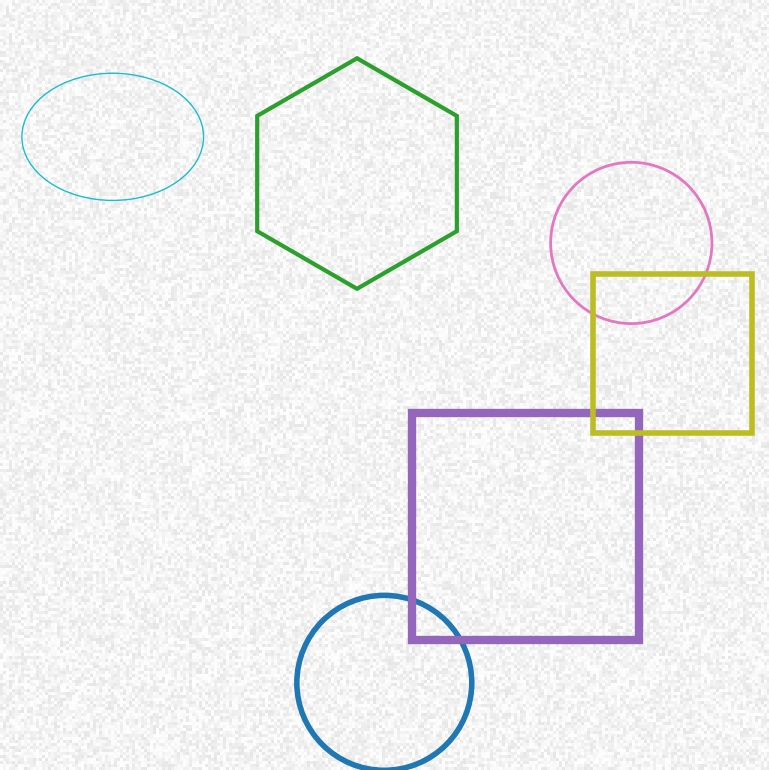[{"shape": "circle", "thickness": 2, "radius": 0.57, "center": [0.499, 0.113]}, {"shape": "hexagon", "thickness": 1.5, "radius": 0.75, "center": [0.464, 0.775]}, {"shape": "square", "thickness": 3, "radius": 0.74, "center": [0.683, 0.316]}, {"shape": "circle", "thickness": 1, "radius": 0.52, "center": [0.82, 0.684]}, {"shape": "square", "thickness": 2, "radius": 0.52, "center": [0.874, 0.541]}, {"shape": "oval", "thickness": 0.5, "radius": 0.59, "center": [0.146, 0.822]}]